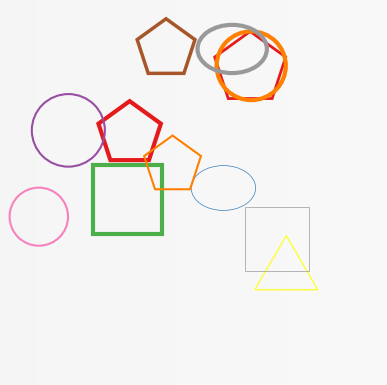[{"shape": "pentagon", "thickness": 2, "radius": 0.48, "center": [0.646, 0.822]}, {"shape": "pentagon", "thickness": 3, "radius": 0.42, "center": [0.335, 0.653]}, {"shape": "oval", "thickness": 0.5, "radius": 0.42, "center": [0.577, 0.512]}, {"shape": "square", "thickness": 3, "radius": 0.45, "center": [0.33, 0.482]}, {"shape": "circle", "thickness": 1.5, "radius": 0.47, "center": [0.176, 0.661]}, {"shape": "circle", "thickness": 3, "radius": 0.45, "center": [0.648, 0.829]}, {"shape": "pentagon", "thickness": 1.5, "radius": 0.39, "center": [0.445, 0.571]}, {"shape": "triangle", "thickness": 1, "radius": 0.47, "center": [0.739, 0.294]}, {"shape": "pentagon", "thickness": 2.5, "radius": 0.39, "center": [0.429, 0.873]}, {"shape": "circle", "thickness": 1.5, "radius": 0.38, "center": [0.1, 0.437]}, {"shape": "square", "thickness": 0.5, "radius": 0.42, "center": [0.714, 0.379]}, {"shape": "oval", "thickness": 3, "radius": 0.45, "center": [0.599, 0.873]}]